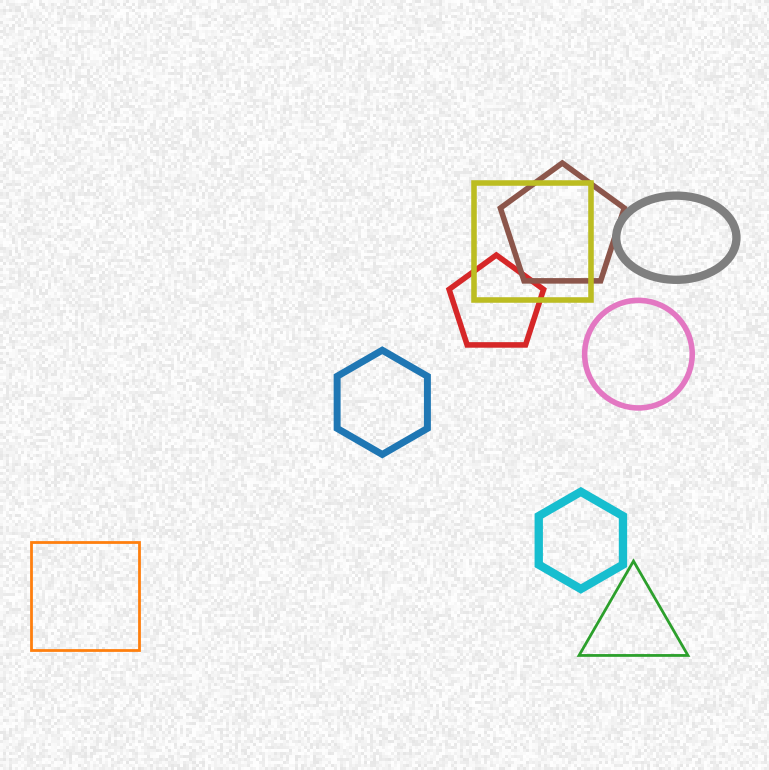[{"shape": "hexagon", "thickness": 2.5, "radius": 0.34, "center": [0.496, 0.477]}, {"shape": "square", "thickness": 1, "radius": 0.35, "center": [0.111, 0.226]}, {"shape": "triangle", "thickness": 1, "radius": 0.41, "center": [0.823, 0.19]}, {"shape": "pentagon", "thickness": 2, "radius": 0.32, "center": [0.645, 0.604]}, {"shape": "pentagon", "thickness": 2, "radius": 0.42, "center": [0.73, 0.704]}, {"shape": "circle", "thickness": 2, "radius": 0.35, "center": [0.829, 0.54]}, {"shape": "oval", "thickness": 3, "radius": 0.39, "center": [0.878, 0.691]}, {"shape": "square", "thickness": 2, "radius": 0.38, "center": [0.692, 0.687]}, {"shape": "hexagon", "thickness": 3, "radius": 0.32, "center": [0.754, 0.298]}]